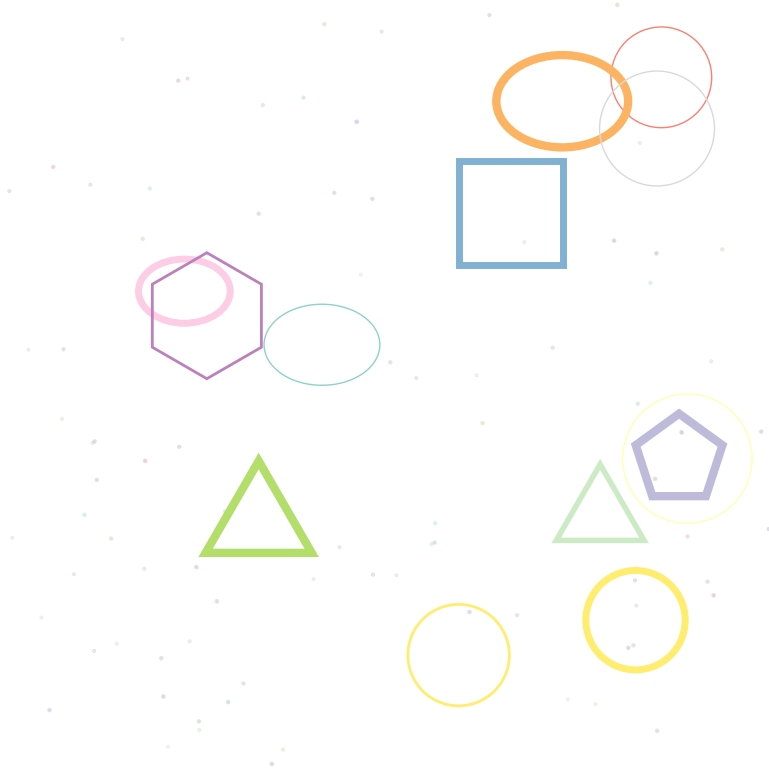[{"shape": "oval", "thickness": 0.5, "radius": 0.38, "center": [0.418, 0.552]}, {"shape": "circle", "thickness": 0.5, "radius": 0.42, "center": [0.893, 0.404]}, {"shape": "pentagon", "thickness": 3, "radius": 0.3, "center": [0.882, 0.404]}, {"shape": "circle", "thickness": 0.5, "radius": 0.33, "center": [0.859, 0.9]}, {"shape": "square", "thickness": 2.5, "radius": 0.34, "center": [0.663, 0.723]}, {"shape": "oval", "thickness": 3, "radius": 0.43, "center": [0.73, 0.869]}, {"shape": "triangle", "thickness": 3, "radius": 0.4, "center": [0.336, 0.322]}, {"shape": "oval", "thickness": 2.5, "radius": 0.3, "center": [0.239, 0.622]}, {"shape": "circle", "thickness": 0.5, "radius": 0.37, "center": [0.853, 0.833]}, {"shape": "hexagon", "thickness": 1, "radius": 0.41, "center": [0.269, 0.59]}, {"shape": "triangle", "thickness": 2, "radius": 0.33, "center": [0.779, 0.331]}, {"shape": "circle", "thickness": 1, "radius": 0.33, "center": [0.596, 0.149]}, {"shape": "circle", "thickness": 2.5, "radius": 0.32, "center": [0.825, 0.195]}]